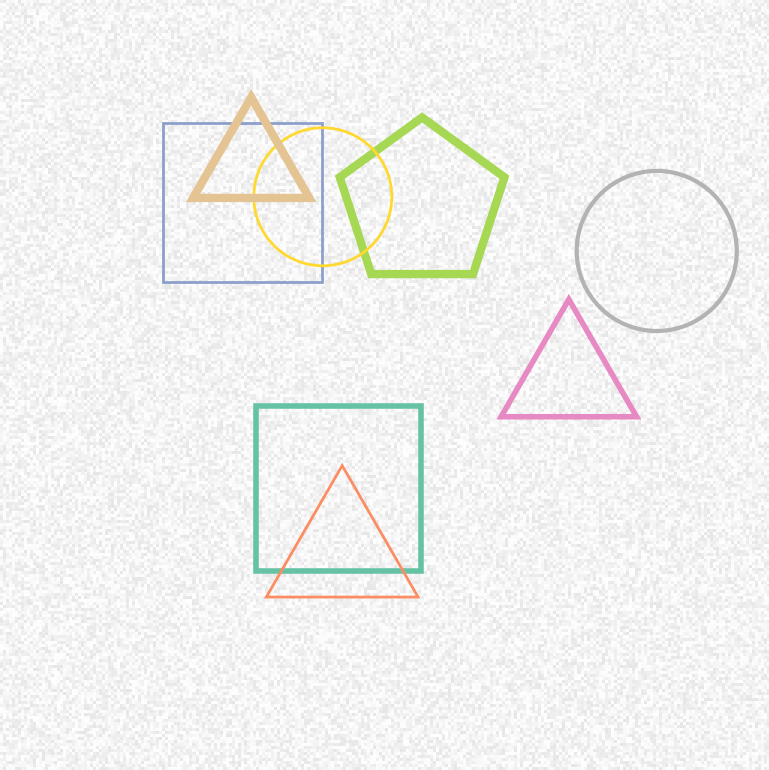[{"shape": "square", "thickness": 2, "radius": 0.54, "center": [0.439, 0.366]}, {"shape": "triangle", "thickness": 1, "radius": 0.57, "center": [0.444, 0.282]}, {"shape": "square", "thickness": 1, "radius": 0.52, "center": [0.315, 0.737]}, {"shape": "triangle", "thickness": 2, "radius": 0.51, "center": [0.739, 0.51]}, {"shape": "pentagon", "thickness": 3, "radius": 0.56, "center": [0.548, 0.735]}, {"shape": "circle", "thickness": 1, "radius": 0.45, "center": [0.419, 0.744]}, {"shape": "triangle", "thickness": 3, "radius": 0.44, "center": [0.326, 0.786]}, {"shape": "circle", "thickness": 1.5, "radius": 0.52, "center": [0.853, 0.674]}]